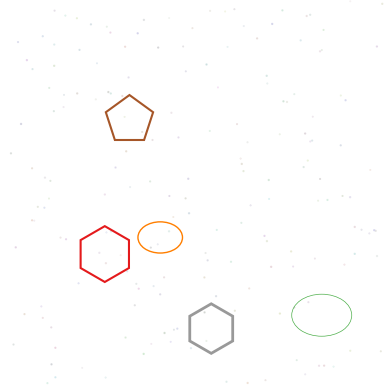[{"shape": "hexagon", "thickness": 1.5, "radius": 0.36, "center": [0.272, 0.34]}, {"shape": "oval", "thickness": 0.5, "radius": 0.39, "center": [0.836, 0.181]}, {"shape": "oval", "thickness": 1, "radius": 0.29, "center": [0.416, 0.383]}, {"shape": "pentagon", "thickness": 1.5, "radius": 0.32, "center": [0.336, 0.689]}, {"shape": "hexagon", "thickness": 2, "radius": 0.32, "center": [0.549, 0.147]}]